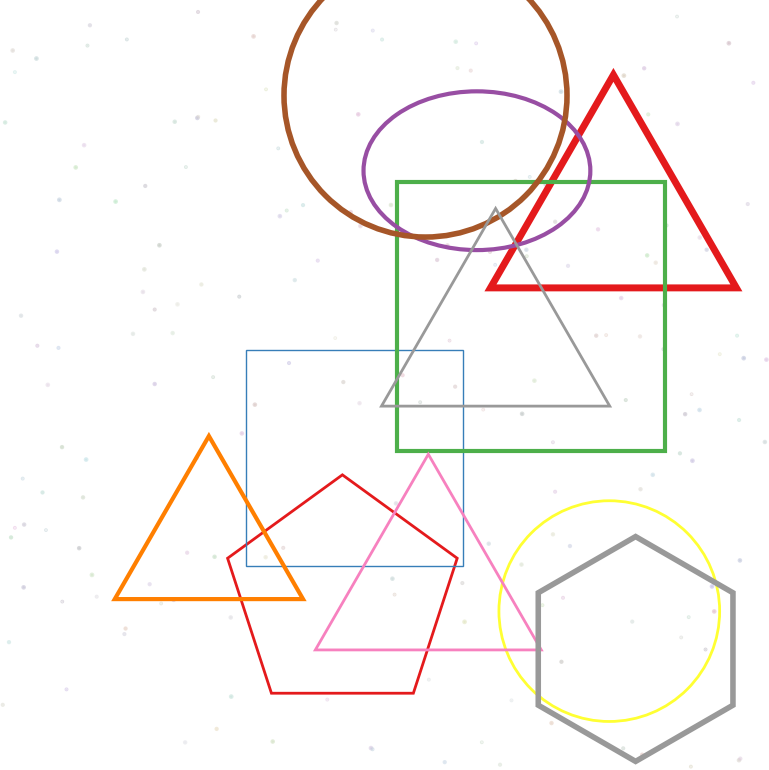[{"shape": "triangle", "thickness": 2.5, "radius": 0.92, "center": [0.797, 0.718]}, {"shape": "pentagon", "thickness": 1, "radius": 0.78, "center": [0.445, 0.227]}, {"shape": "square", "thickness": 0.5, "radius": 0.7, "center": [0.46, 0.405]}, {"shape": "square", "thickness": 1.5, "radius": 0.87, "center": [0.69, 0.589]}, {"shape": "oval", "thickness": 1.5, "radius": 0.74, "center": [0.619, 0.778]}, {"shape": "triangle", "thickness": 1.5, "radius": 0.71, "center": [0.271, 0.293]}, {"shape": "circle", "thickness": 1, "radius": 0.72, "center": [0.791, 0.206]}, {"shape": "circle", "thickness": 2, "radius": 0.92, "center": [0.553, 0.876]}, {"shape": "triangle", "thickness": 1, "radius": 0.85, "center": [0.556, 0.241]}, {"shape": "triangle", "thickness": 1, "radius": 0.86, "center": [0.644, 0.558]}, {"shape": "hexagon", "thickness": 2, "radius": 0.73, "center": [0.825, 0.157]}]